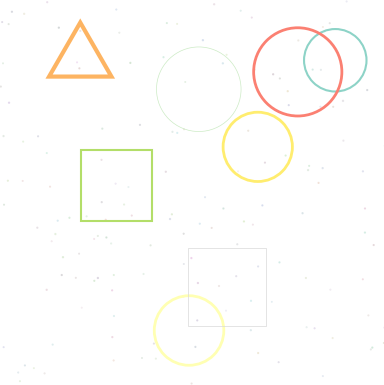[{"shape": "circle", "thickness": 1.5, "radius": 0.41, "center": [0.871, 0.843]}, {"shape": "circle", "thickness": 2, "radius": 0.45, "center": [0.491, 0.142]}, {"shape": "circle", "thickness": 2, "radius": 0.57, "center": [0.773, 0.813]}, {"shape": "triangle", "thickness": 3, "radius": 0.47, "center": [0.208, 0.848]}, {"shape": "square", "thickness": 1.5, "radius": 0.46, "center": [0.302, 0.519]}, {"shape": "square", "thickness": 0.5, "radius": 0.51, "center": [0.589, 0.255]}, {"shape": "circle", "thickness": 0.5, "radius": 0.55, "center": [0.516, 0.768]}, {"shape": "circle", "thickness": 2, "radius": 0.45, "center": [0.669, 0.619]}]